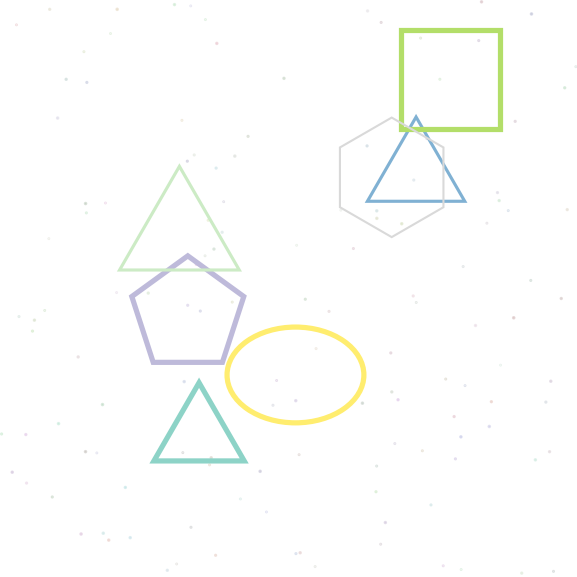[{"shape": "triangle", "thickness": 2.5, "radius": 0.45, "center": [0.345, 0.246]}, {"shape": "pentagon", "thickness": 2.5, "radius": 0.51, "center": [0.325, 0.454]}, {"shape": "triangle", "thickness": 1.5, "radius": 0.49, "center": [0.72, 0.699]}, {"shape": "square", "thickness": 2.5, "radius": 0.43, "center": [0.78, 0.861]}, {"shape": "hexagon", "thickness": 1, "radius": 0.52, "center": [0.678, 0.692]}, {"shape": "triangle", "thickness": 1.5, "radius": 0.6, "center": [0.311, 0.591]}, {"shape": "oval", "thickness": 2.5, "radius": 0.59, "center": [0.512, 0.35]}]